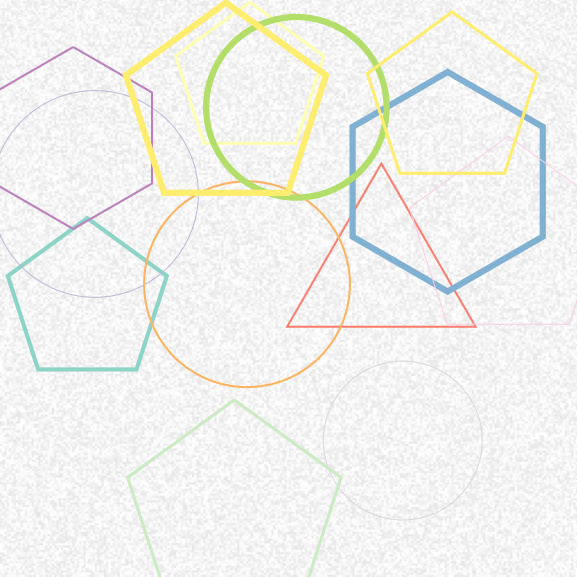[{"shape": "pentagon", "thickness": 2, "radius": 0.72, "center": [0.151, 0.477]}, {"shape": "pentagon", "thickness": 1.5, "radius": 0.67, "center": [0.433, 0.86]}, {"shape": "circle", "thickness": 0.5, "radius": 0.89, "center": [0.164, 0.663]}, {"shape": "triangle", "thickness": 1, "radius": 0.94, "center": [0.66, 0.528]}, {"shape": "hexagon", "thickness": 3, "radius": 0.95, "center": [0.775, 0.684]}, {"shape": "circle", "thickness": 1, "radius": 0.89, "center": [0.428, 0.507]}, {"shape": "circle", "thickness": 3, "radius": 0.78, "center": [0.513, 0.813]}, {"shape": "pentagon", "thickness": 0.5, "radius": 0.9, "center": [0.88, 0.583]}, {"shape": "circle", "thickness": 0.5, "radius": 0.69, "center": [0.697, 0.236]}, {"shape": "hexagon", "thickness": 1, "radius": 0.79, "center": [0.127, 0.76]}, {"shape": "pentagon", "thickness": 1.5, "radius": 0.97, "center": [0.406, 0.112]}, {"shape": "pentagon", "thickness": 1.5, "radius": 0.77, "center": [0.783, 0.824]}, {"shape": "pentagon", "thickness": 3, "radius": 0.91, "center": [0.391, 0.813]}]